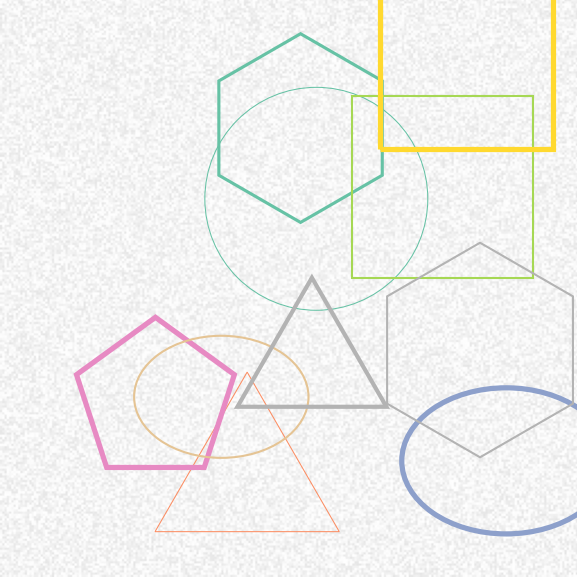[{"shape": "hexagon", "thickness": 1.5, "radius": 0.82, "center": [0.52, 0.777]}, {"shape": "circle", "thickness": 0.5, "radius": 0.97, "center": [0.548, 0.655]}, {"shape": "triangle", "thickness": 0.5, "radius": 0.92, "center": [0.428, 0.171]}, {"shape": "oval", "thickness": 2.5, "radius": 0.9, "center": [0.876, 0.201]}, {"shape": "pentagon", "thickness": 2.5, "radius": 0.72, "center": [0.269, 0.306]}, {"shape": "square", "thickness": 1, "radius": 0.79, "center": [0.766, 0.675]}, {"shape": "square", "thickness": 2.5, "radius": 0.75, "center": [0.807, 0.89]}, {"shape": "oval", "thickness": 1, "radius": 0.75, "center": [0.383, 0.312]}, {"shape": "hexagon", "thickness": 1, "radius": 0.93, "center": [0.831, 0.393]}, {"shape": "triangle", "thickness": 2, "radius": 0.74, "center": [0.54, 0.369]}]